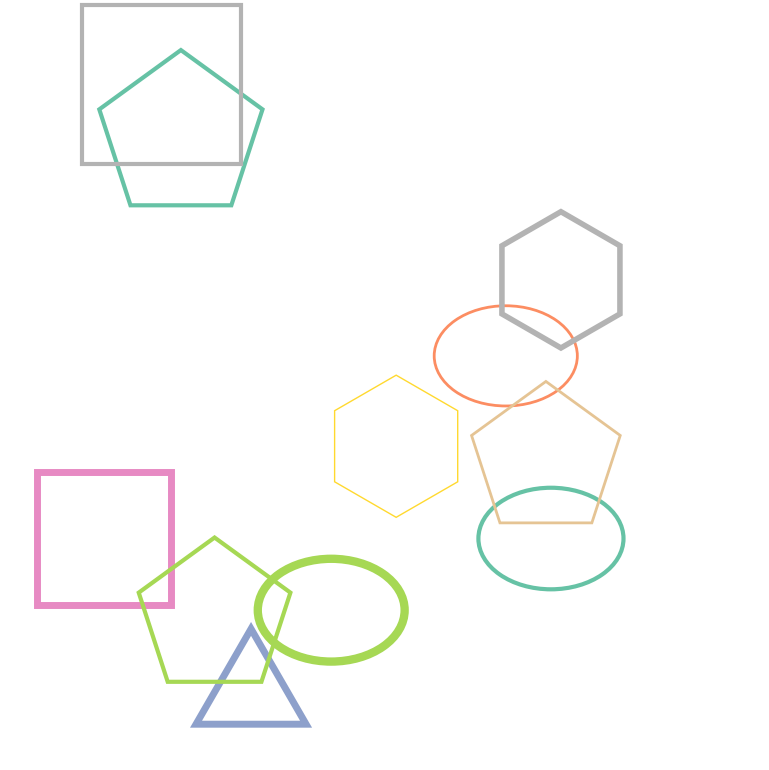[{"shape": "oval", "thickness": 1.5, "radius": 0.47, "center": [0.716, 0.301]}, {"shape": "pentagon", "thickness": 1.5, "radius": 0.56, "center": [0.235, 0.824]}, {"shape": "oval", "thickness": 1, "radius": 0.46, "center": [0.657, 0.538]}, {"shape": "triangle", "thickness": 2.5, "radius": 0.41, "center": [0.326, 0.101]}, {"shape": "square", "thickness": 2.5, "radius": 0.43, "center": [0.135, 0.301]}, {"shape": "pentagon", "thickness": 1.5, "radius": 0.52, "center": [0.279, 0.198]}, {"shape": "oval", "thickness": 3, "radius": 0.48, "center": [0.43, 0.208]}, {"shape": "hexagon", "thickness": 0.5, "radius": 0.46, "center": [0.514, 0.42]}, {"shape": "pentagon", "thickness": 1, "radius": 0.51, "center": [0.709, 0.403]}, {"shape": "square", "thickness": 1.5, "radius": 0.52, "center": [0.21, 0.89]}, {"shape": "hexagon", "thickness": 2, "radius": 0.44, "center": [0.728, 0.637]}]